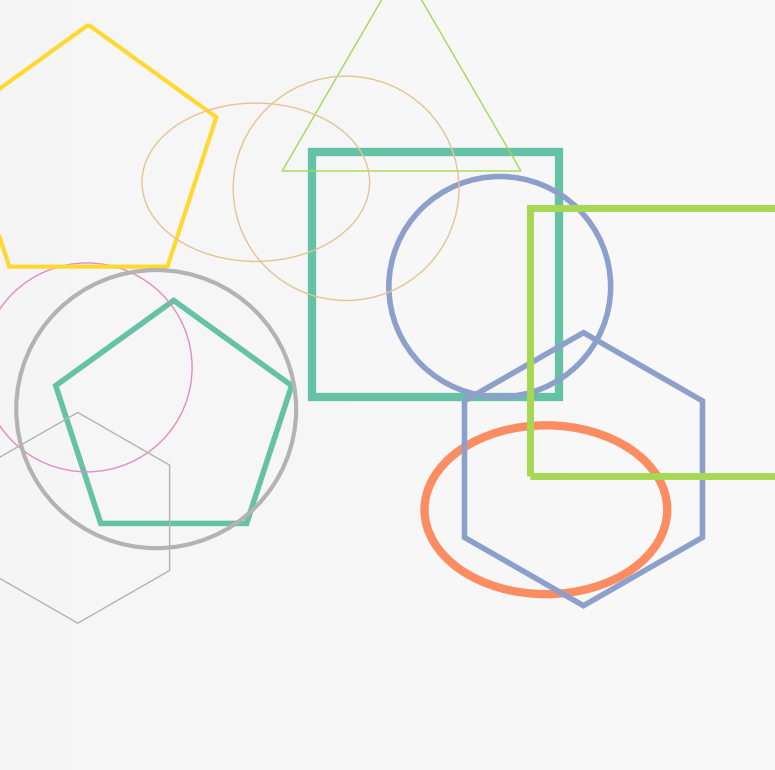[{"shape": "pentagon", "thickness": 2, "radius": 0.8, "center": [0.224, 0.45]}, {"shape": "square", "thickness": 3, "radius": 0.8, "center": [0.562, 0.643]}, {"shape": "oval", "thickness": 3, "radius": 0.78, "center": [0.704, 0.338]}, {"shape": "hexagon", "thickness": 2, "radius": 0.89, "center": [0.753, 0.391]}, {"shape": "circle", "thickness": 2, "radius": 0.72, "center": [0.645, 0.628]}, {"shape": "circle", "thickness": 0.5, "radius": 0.68, "center": [0.112, 0.523]}, {"shape": "triangle", "thickness": 0.5, "radius": 0.89, "center": [0.518, 0.867]}, {"shape": "square", "thickness": 2.5, "radius": 0.87, "center": [0.858, 0.555]}, {"shape": "pentagon", "thickness": 1.5, "radius": 0.87, "center": [0.114, 0.794]}, {"shape": "circle", "thickness": 0.5, "radius": 0.73, "center": [0.447, 0.755]}, {"shape": "oval", "thickness": 0.5, "radius": 0.73, "center": [0.33, 0.763]}, {"shape": "hexagon", "thickness": 0.5, "radius": 0.68, "center": [0.1, 0.328]}, {"shape": "circle", "thickness": 1.5, "radius": 0.9, "center": [0.202, 0.469]}]